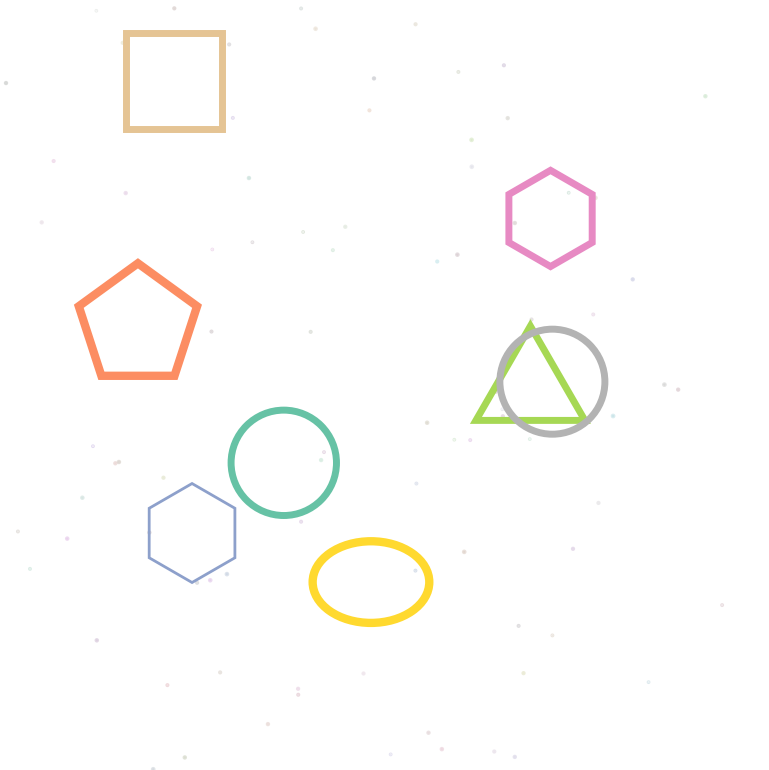[{"shape": "circle", "thickness": 2.5, "radius": 0.34, "center": [0.369, 0.399]}, {"shape": "pentagon", "thickness": 3, "radius": 0.4, "center": [0.179, 0.577]}, {"shape": "hexagon", "thickness": 1, "radius": 0.32, "center": [0.249, 0.308]}, {"shape": "hexagon", "thickness": 2.5, "radius": 0.31, "center": [0.715, 0.716]}, {"shape": "triangle", "thickness": 2.5, "radius": 0.41, "center": [0.689, 0.495]}, {"shape": "oval", "thickness": 3, "radius": 0.38, "center": [0.482, 0.244]}, {"shape": "square", "thickness": 2.5, "radius": 0.31, "center": [0.226, 0.895]}, {"shape": "circle", "thickness": 2.5, "radius": 0.34, "center": [0.717, 0.504]}]